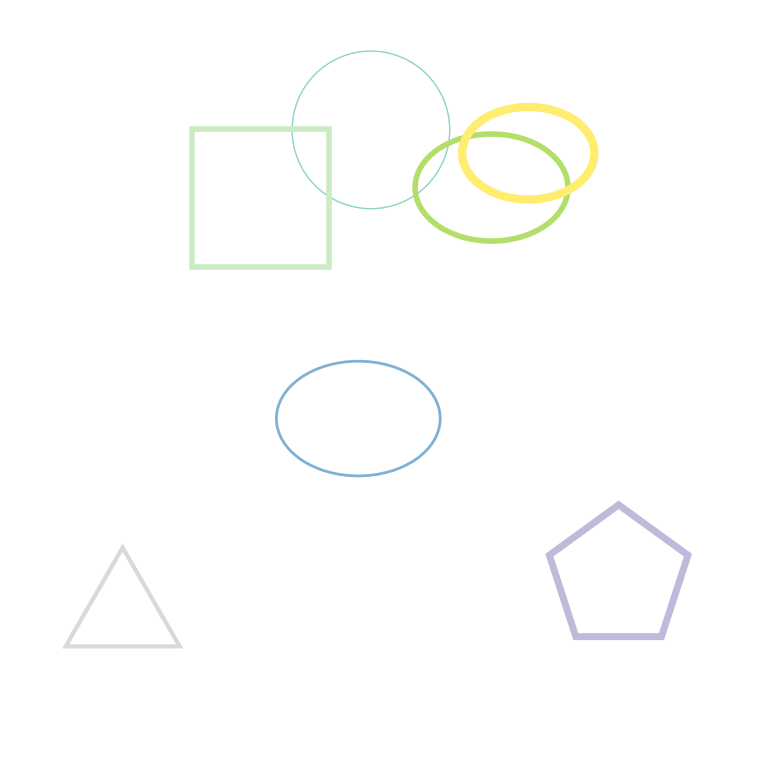[{"shape": "circle", "thickness": 0.5, "radius": 0.51, "center": [0.482, 0.831]}, {"shape": "pentagon", "thickness": 2.5, "radius": 0.47, "center": [0.803, 0.25]}, {"shape": "oval", "thickness": 1, "radius": 0.53, "center": [0.465, 0.456]}, {"shape": "oval", "thickness": 2, "radius": 0.5, "center": [0.638, 0.756]}, {"shape": "triangle", "thickness": 1.5, "radius": 0.43, "center": [0.159, 0.203]}, {"shape": "square", "thickness": 2, "radius": 0.45, "center": [0.338, 0.743]}, {"shape": "oval", "thickness": 3, "radius": 0.43, "center": [0.686, 0.801]}]